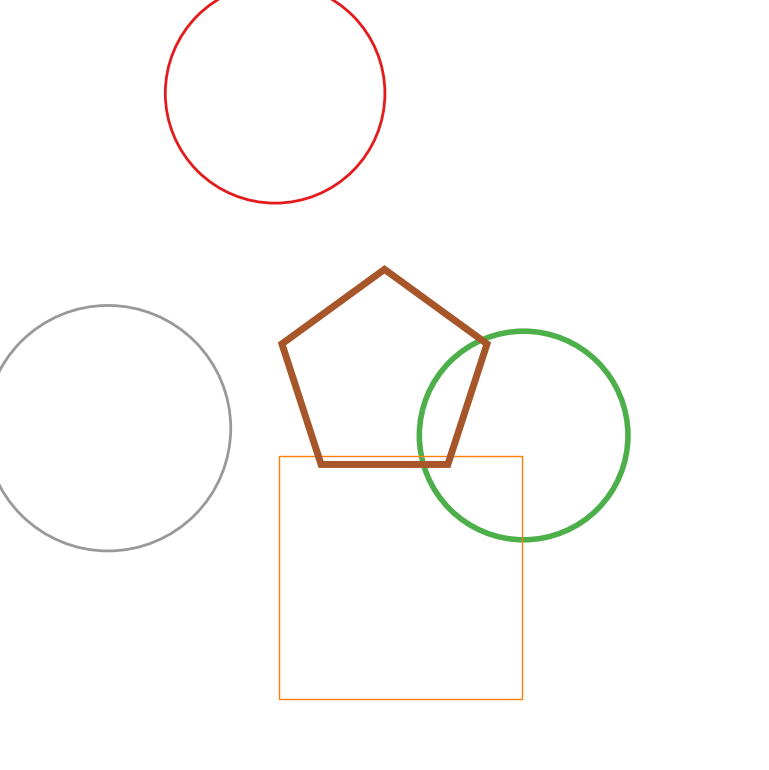[{"shape": "circle", "thickness": 1, "radius": 0.71, "center": [0.357, 0.879]}, {"shape": "circle", "thickness": 2, "radius": 0.68, "center": [0.68, 0.434]}, {"shape": "square", "thickness": 0.5, "radius": 0.79, "center": [0.521, 0.25]}, {"shape": "pentagon", "thickness": 2.5, "radius": 0.7, "center": [0.499, 0.51]}, {"shape": "circle", "thickness": 1, "radius": 0.8, "center": [0.14, 0.444]}]